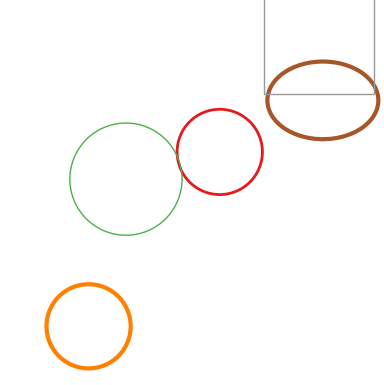[{"shape": "circle", "thickness": 2, "radius": 0.55, "center": [0.571, 0.605]}, {"shape": "circle", "thickness": 1, "radius": 0.73, "center": [0.327, 0.535]}, {"shape": "circle", "thickness": 3, "radius": 0.55, "center": [0.23, 0.152]}, {"shape": "oval", "thickness": 3, "radius": 0.72, "center": [0.839, 0.739]}, {"shape": "square", "thickness": 1, "radius": 0.71, "center": [0.829, 0.9]}]